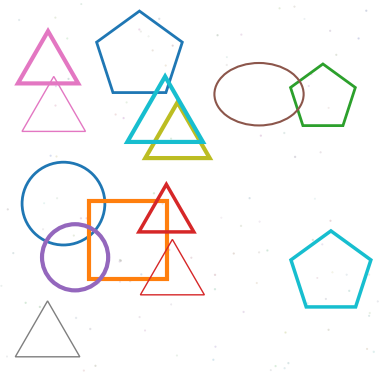[{"shape": "pentagon", "thickness": 2, "radius": 0.59, "center": [0.362, 0.854]}, {"shape": "circle", "thickness": 2, "radius": 0.54, "center": [0.165, 0.471]}, {"shape": "square", "thickness": 3, "radius": 0.5, "center": [0.332, 0.377]}, {"shape": "pentagon", "thickness": 2, "radius": 0.44, "center": [0.839, 0.745]}, {"shape": "triangle", "thickness": 1, "radius": 0.48, "center": [0.448, 0.282]}, {"shape": "triangle", "thickness": 2.5, "radius": 0.41, "center": [0.432, 0.439]}, {"shape": "circle", "thickness": 3, "radius": 0.43, "center": [0.195, 0.332]}, {"shape": "oval", "thickness": 1.5, "radius": 0.58, "center": [0.673, 0.755]}, {"shape": "triangle", "thickness": 3, "radius": 0.45, "center": [0.125, 0.829]}, {"shape": "triangle", "thickness": 1, "radius": 0.48, "center": [0.14, 0.706]}, {"shape": "triangle", "thickness": 1, "radius": 0.48, "center": [0.124, 0.122]}, {"shape": "triangle", "thickness": 3, "radius": 0.48, "center": [0.461, 0.638]}, {"shape": "pentagon", "thickness": 2.5, "radius": 0.55, "center": [0.86, 0.291]}, {"shape": "triangle", "thickness": 3, "radius": 0.57, "center": [0.429, 0.688]}]